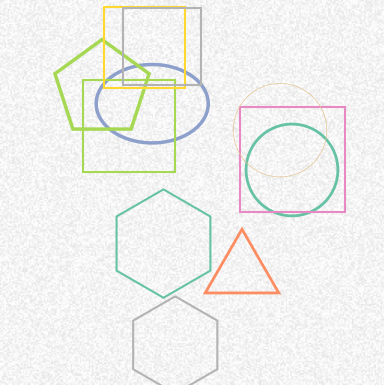[{"shape": "circle", "thickness": 2, "radius": 0.6, "center": [0.758, 0.559]}, {"shape": "hexagon", "thickness": 1.5, "radius": 0.7, "center": [0.425, 0.367]}, {"shape": "triangle", "thickness": 2, "radius": 0.55, "center": [0.629, 0.294]}, {"shape": "oval", "thickness": 2.5, "radius": 0.73, "center": [0.395, 0.731]}, {"shape": "square", "thickness": 1.5, "radius": 0.68, "center": [0.761, 0.587]}, {"shape": "pentagon", "thickness": 2.5, "radius": 0.64, "center": [0.265, 0.769]}, {"shape": "square", "thickness": 1.5, "radius": 0.6, "center": [0.334, 0.672]}, {"shape": "square", "thickness": 1.5, "radius": 0.52, "center": [0.376, 0.877]}, {"shape": "circle", "thickness": 0.5, "radius": 0.61, "center": [0.727, 0.662]}, {"shape": "hexagon", "thickness": 1.5, "radius": 0.63, "center": [0.455, 0.104]}, {"shape": "square", "thickness": 1.5, "radius": 0.5, "center": [0.422, 0.879]}]